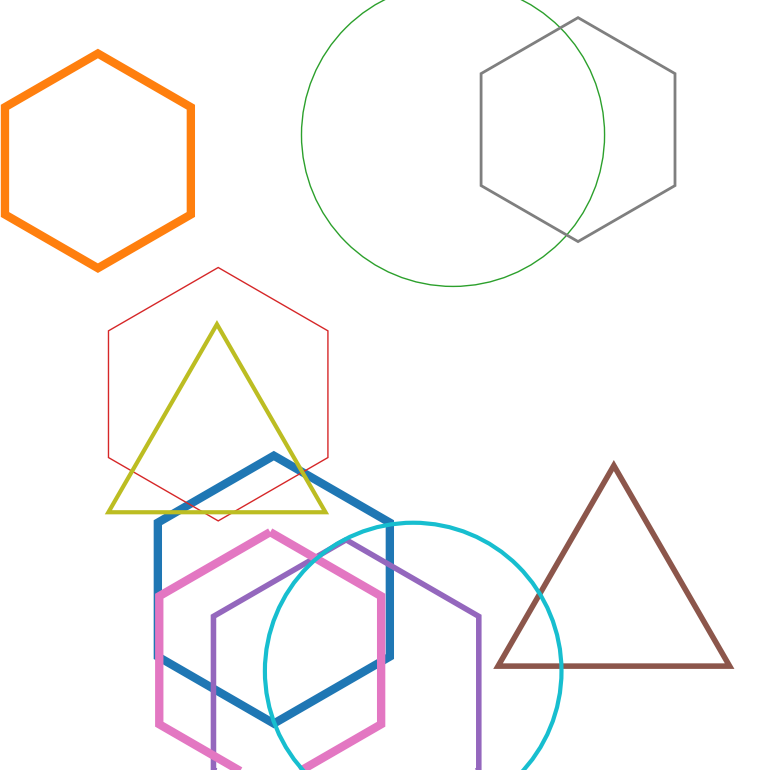[{"shape": "hexagon", "thickness": 3, "radius": 0.87, "center": [0.356, 0.234]}, {"shape": "hexagon", "thickness": 3, "radius": 0.7, "center": [0.127, 0.791]}, {"shape": "circle", "thickness": 0.5, "radius": 0.98, "center": [0.588, 0.825]}, {"shape": "hexagon", "thickness": 0.5, "radius": 0.82, "center": [0.283, 0.488]}, {"shape": "hexagon", "thickness": 2, "radius": 0.99, "center": [0.45, 0.1]}, {"shape": "triangle", "thickness": 2, "radius": 0.87, "center": [0.797, 0.222]}, {"shape": "hexagon", "thickness": 3, "radius": 0.83, "center": [0.351, 0.143]}, {"shape": "hexagon", "thickness": 1, "radius": 0.73, "center": [0.751, 0.832]}, {"shape": "triangle", "thickness": 1.5, "radius": 0.81, "center": [0.282, 0.416]}, {"shape": "circle", "thickness": 1.5, "radius": 0.96, "center": [0.537, 0.129]}]